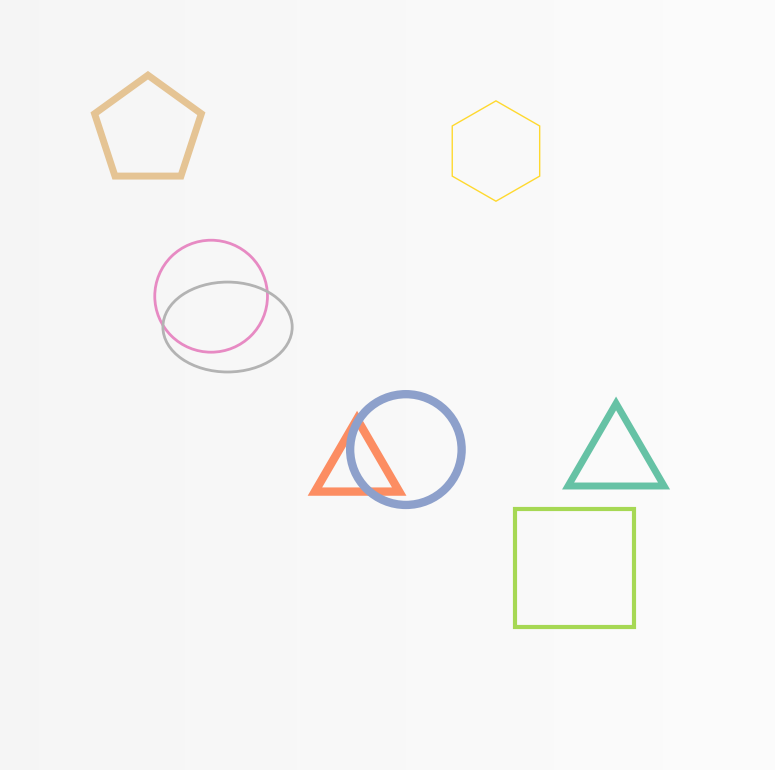[{"shape": "triangle", "thickness": 2.5, "radius": 0.36, "center": [0.795, 0.405]}, {"shape": "triangle", "thickness": 3, "radius": 0.31, "center": [0.461, 0.393]}, {"shape": "circle", "thickness": 3, "radius": 0.36, "center": [0.524, 0.416]}, {"shape": "circle", "thickness": 1, "radius": 0.36, "center": [0.272, 0.615]}, {"shape": "square", "thickness": 1.5, "radius": 0.38, "center": [0.741, 0.263]}, {"shape": "hexagon", "thickness": 0.5, "radius": 0.33, "center": [0.64, 0.804]}, {"shape": "pentagon", "thickness": 2.5, "radius": 0.36, "center": [0.191, 0.83]}, {"shape": "oval", "thickness": 1, "radius": 0.42, "center": [0.294, 0.575]}]